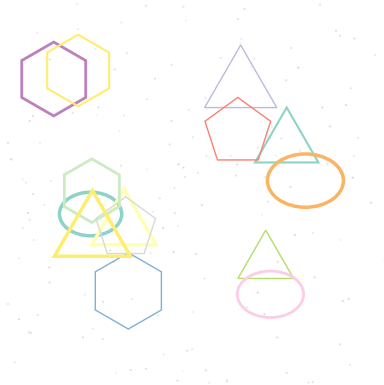[{"shape": "triangle", "thickness": 1.5, "radius": 0.48, "center": [0.745, 0.626]}, {"shape": "oval", "thickness": 2.5, "radius": 0.4, "center": [0.235, 0.444]}, {"shape": "triangle", "thickness": 2.5, "radius": 0.48, "center": [0.322, 0.413]}, {"shape": "triangle", "thickness": 1, "radius": 0.54, "center": [0.625, 0.775]}, {"shape": "pentagon", "thickness": 1, "radius": 0.45, "center": [0.618, 0.657]}, {"shape": "hexagon", "thickness": 1, "radius": 0.5, "center": [0.333, 0.244]}, {"shape": "oval", "thickness": 2.5, "radius": 0.49, "center": [0.793, 0.531]}, {"shape": "triangle", "thickness": 1, "radius": 0.42, "center": [0.69, 0.319]}, {"shape": "oval", "thickness": 2, "radius": 0.43, "center": [0.702, 0.236]}, {"shape": "pentagon", "thickness": 1, "radius": 0.41, "center": [0.326, 0.407]}, {"shape": "hexagon", "thickness": 2, "radius": 0.48, "center": [0.14, 0.795]}, {"shape": "hexagon", "thickness": 2, "radius": 0.41, "center": [0.238, 0.505]}, {"shape": "hexagon", "thickness": 1.5, "radius": 0.46, "center": [0.203, 0.817]}, {"shape": "triangle", "thickness": 2.5, "radius": 0.57, "center": [0.24, 0.391]}]